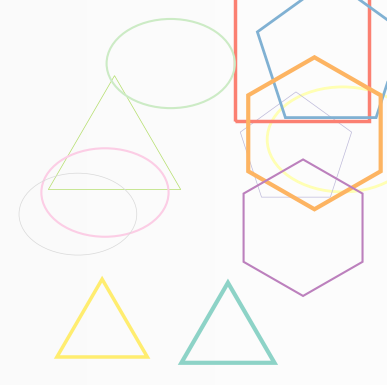[{"shape": "triangle", "thickness": 3, "radius": 0.69, "center": [0.588, 0.127]}, {"shape": "oval", "thickness": 2, "radius": 0.97, "center": [0.884, 0.638]}, {"shape": "pentagon", "thickness": 0.5, "radius": 0.76, "center": [0.764, 0.61]}, {"shape": "square", "thickness": 2.5, "radius": 0.86, "center": [0.779, 0.859]}, {"shape": "pentagon", "thickness": 2, "radius": 1.0, "center": [0.854, 0.856]}, {"shape": "hexagon", "thickness": 3, "radius": 0.99, "center": [0.812, 0.654]}, {"shape": "triangle", "thickness": 0.5, "radius": 0.99, "center": [0.296, 0.606]}, {"shape": "oval", "thickness": 1.5, "radius": 0.82, "center": [0.271, 0.5]}, {"shape": "oval", "thickness": 0.5, "radius": 0.76, "center": [0.201, 0.444]}, {"shape": "hexagon", "thickness": 1.5, "radius": 0.89, "center": [0.782, 0.409]}, {"shape": "oval", "thickness": 1.5, "radius": 0.83, "center": [0.441, 0.835]}, {"shape": "triangle", "thickness": 2.5, "radius": 0.67, "center": [0.264, 0.14]}]